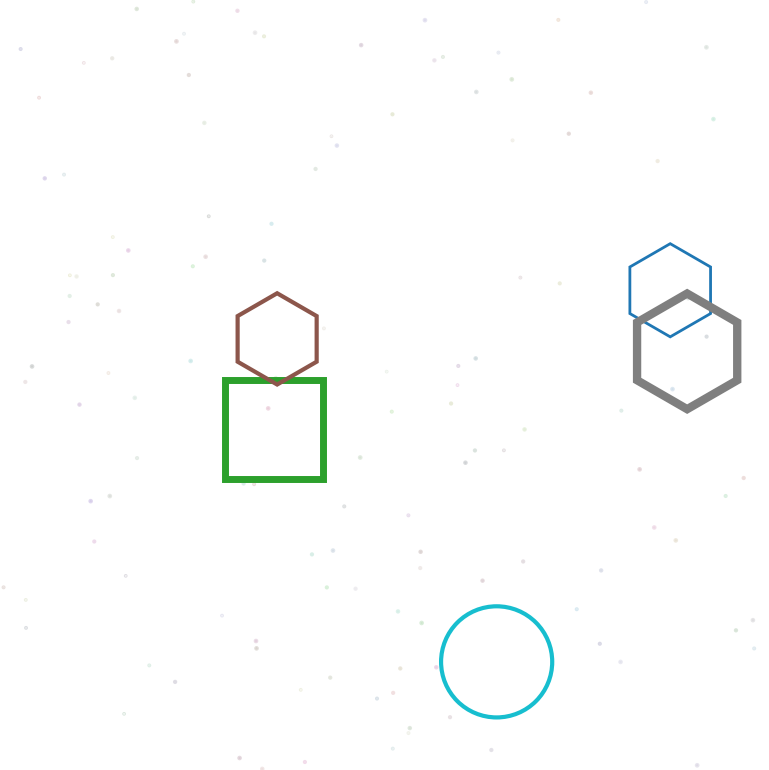[{"shape": "hexagon", "thickness": 1, "radius": 0.3, "center": [0.87, 0.623]}, {"shape": "square", "thickness": 2.5, "radius": 0.32, "center": [0.356, 0.442]}, {"shape": "hexagon", "thickness": 1.5, "radius": 0.3, "center": [0.36, 0.56]}, {"shape": "hexagon", "thickness": 3, "radius": 0.38, "center": [0.892, 0.544]}, {"shape": "circle", "thickness": 1.5, "radius": 0.36, "center": [0.645, 0.14]}]